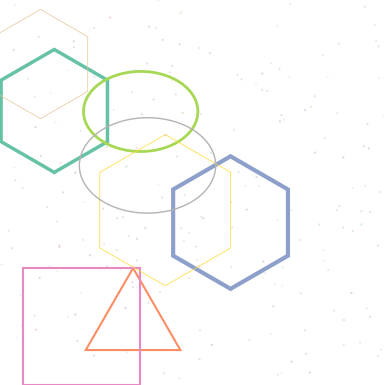[{"shape": "hexagon", "thickness": 2.5, "radius": 0.8, "center": [0.141, 0.712]}, {"shape": "triangle", "thickness": 1.5, "radius": 0.71, "center": [0.346, 0.162]}, {"shape": "hexagon", "thickness": 3, "radius": 0.86, "center": [0.599, 0.422]}, {"shape": "square", "thickness": 1.5, "radius": 0.76, "center": [0.212, 0.151]}, {"shape": "oval", "thickness": 2, "radius": 0.74, "center": [0.365, 0.71]}, {"shape": "hexagon", "thickness": 0.5, "radius": 0.98, "center": [0.429, 0.454]}, {"shape": "hexagon", "thickness": 0.5, "radius": 0.71, "center": [0.105, 0.834]}, {"shape": "oval", "thickness": 1, "radius": 0.89, "center": [0.383, 0.57]}]